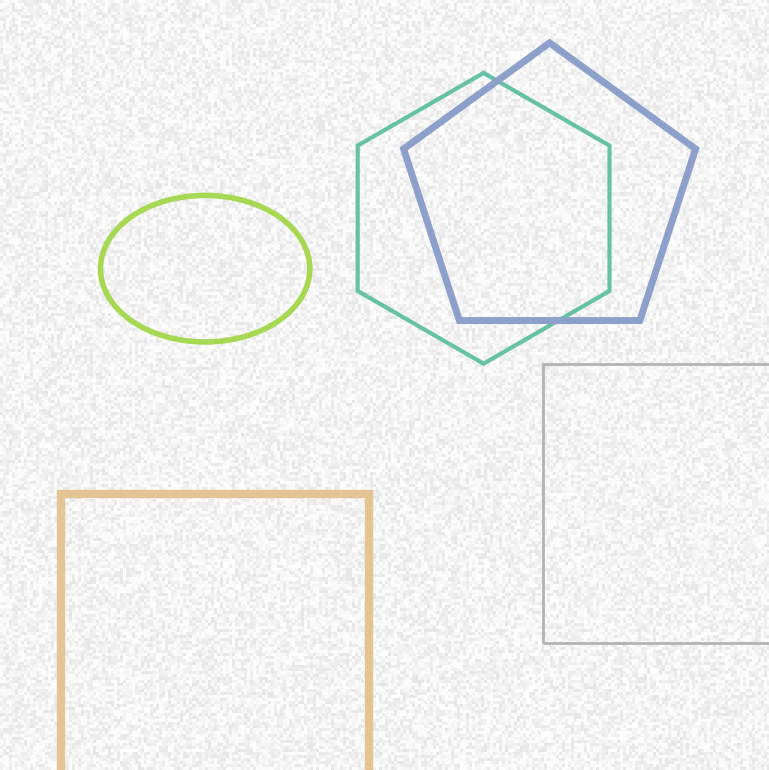[{"shape": "hexagon", "thickness": 1.5, "radius": 0.94, "center": [0.628, 0.716]}, {"shape": "pentagon", "thickness": 2.5, "radius": 1.0, "center": [0.714, 0.745]}, {"shape": "oval", "thickness": 2, "radius": 0.68, "center": [0.266, 0.651]}, {"shape": "square", "thickness": 3, "radius": 1.0, "center": [0.279, 0.158]}, {"shape": "square", "thickness": 1, "radius": 0.91, "center": [0.886, 0.347]}]